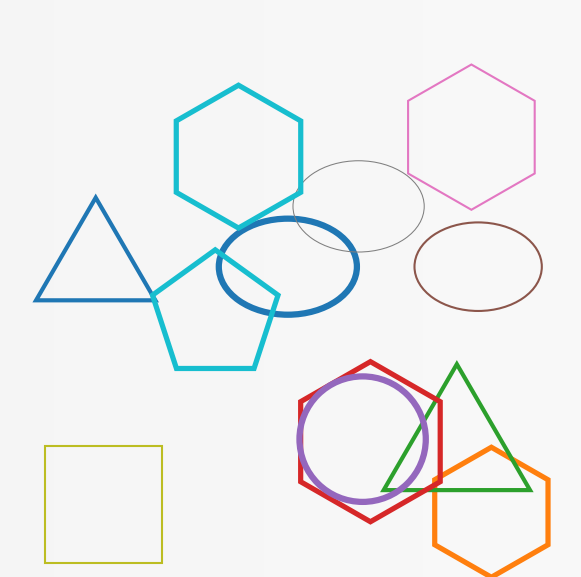[{"shape": "oval", "thickness": 3, "radius": 0.59, "center": [0.495, 0.537]}, {"shape": "triangle", "thickness": 2, "radius": 0.59, "center": [0.165, 0.538]}, {"shape": "hexagon", "thickness": 2.5, "radius": 0.56, "center": [0.845, 0.112]}, {"shape": "triangle", "thickness": 2, "radius": 0.73, "center": [0.786, 0.223]}, {"shape": "hexagon", "thickness": 2.5, "radius": 0.69, "center": [0.637, 0.234]}, {"shape": "circle", "thickness": 3, "radius": 0.54, "center": [0.624, 0.239]}, {"shape": "oval", "thickness": 1, "radius": 0.55, "center": [0.823, 0.537]}, {"shape": "hexagon", "thickness": 1, "radius": 0.63, "center": [0.811, 0.762]}, {"shape": "oval", "thickness": 0.5, "radius": 0.56, "center": [0.617, 0.642]}, {"shape": "square", "thickness": 1, "radius": 0.51, "center": [0.178, 0.125]}, {"shape": "hexagon", "thickness": 2.5, "radius": 0.62, "center": [0.41, 0.728]}, {"shape": "pentagon", "thickness": 2.5, "radius": 0.57, "center": [0.37, 0.453]}]